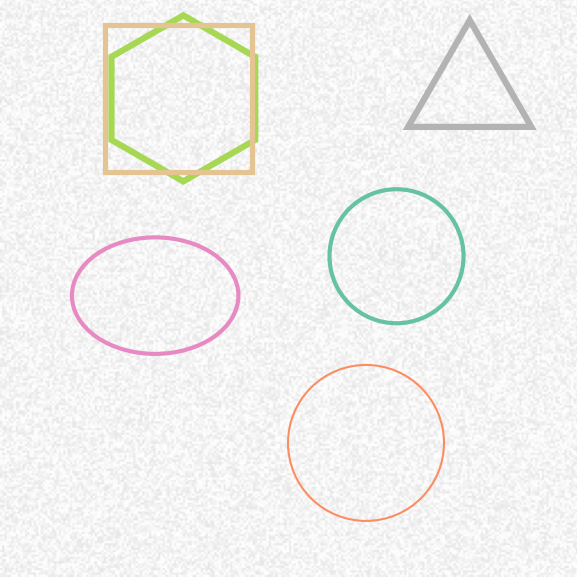[{"shape": "circle", "thickness": 2, "radius": 0.58, "center": [0.687, 0.555]}, {"shape": "circle", "thickness": 1, "radius": 0.68, "center": [0.634, 0.232]}, {"shape": "oval", "thickness": 2, "radius": 0.72, "center": [0.269, 0.487]}, {"shape": "hexagon", "thickness": 3, "radius": 0.72, "center": [0.317, 0.829]}, {"shape": "square", "thickness": 2.5, "radius": 0.64, "center": [0.309, 0.829]}, {"shape": "triangle", "thickness": 3, "radius": 0.62, "center": [0.813, 0.841]}]